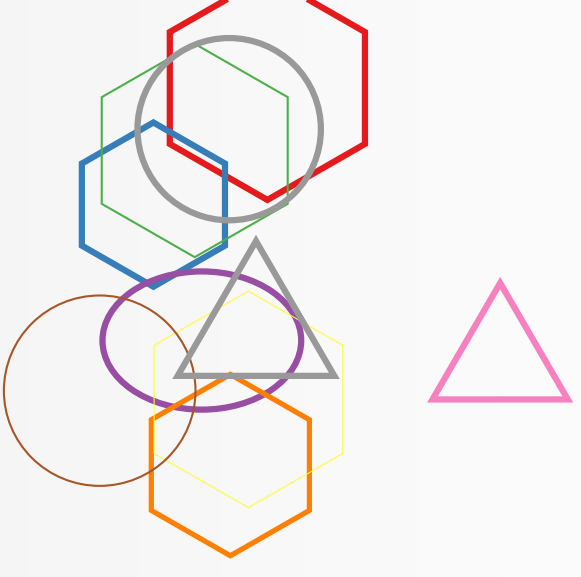[{"shape": "hexagon", "thickness": 3, "radius": 0.97, "center": [0.46, 0.847]}, {"shape": "hexagon", "thickness": 3, "radius": 0.71, "center": [0.264, 0.645]}, {"shape": "hexagon", "thickness": 1, "radius": 0.92, "center": [0.335, 0.739]}, {"shape": "oval", "thickness": 3, "radius": 0.85, "center": [0.347, 0.409]}, {"shape": "hexagon", "thickness": 2.5, "radius": 0.79, "center": [0.396, 0.194]}, {"shape": "hexagon", "thickness": 0.5, "radius": 0.94, "center": [0.427, 0.308]}, {"shape": "circle", "thickness": 1, "radius": 0.82, "center": [0.171, 0.323]}, {"shape": "triangle", "thickness": 3, "radius": 0.67, "center": [0.86, 0.375]}, {"shape": "circle", "thickness": 3, "radius": 0.79, "center": [0.394, 0.775]}, {"shape": "triangle", "thickness": 3, "radius": 0.78, "center": [0.44, 0.426]}]